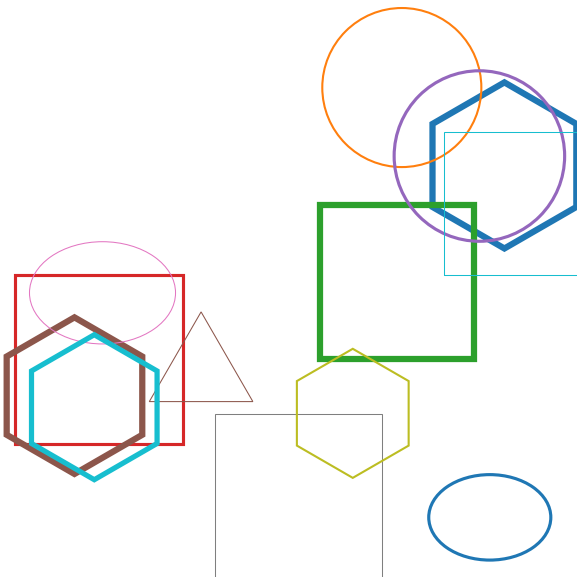[{"shape": "hexagon", "thickness": 3, "radius": 0.72, "center": [0.873, 0.713]}, {"shape": "oval", "thickness": 1.5, "radius": 0.53, "center": [0.848, 0.103]}, {"shape": "circle", "thickness": 1, "radius": 0.69, "center": [0.696, 0.848]}, {"shape": "square", "thickness": 3, "radius": 0.67, "center": [0.687, 0.51]}, {"shape": "square", "thickness": 1.5, "radius": 0.73, "center": [0.171, 0.376]}, {"shape": "circle", "thickness": 1.5, "radius": 0.74, "center": [0.83, 0.729]}, {"shape": "triangle", "thickness": 0.5, "radius": 0.52, "center": [0.348, 0.356]}, {"shape": "hexagon", "thickness": 3, "radius": 0.68, "center": [0.129, 0.314]}, {"shape": "oval", "thickness": 0.5, "radius": 0.63, "center": [0.178, 0.492]}, {"shape": "square", "thickness": 0.5, "radius": 0.73, "center": [0.517, 0.137]}, {"shape": "hexagon", "thickness": 1, "radius": 0.56, "center": [0.611, 0.283]}, {"shape": "hexagon", "thickness": 2.5, "radius": 0.63, "center": [0.163, 0.294]}, {"shape": "square", "thickness": 0.5, "radius": 0.62, "center": [0.892, 0.646]}]